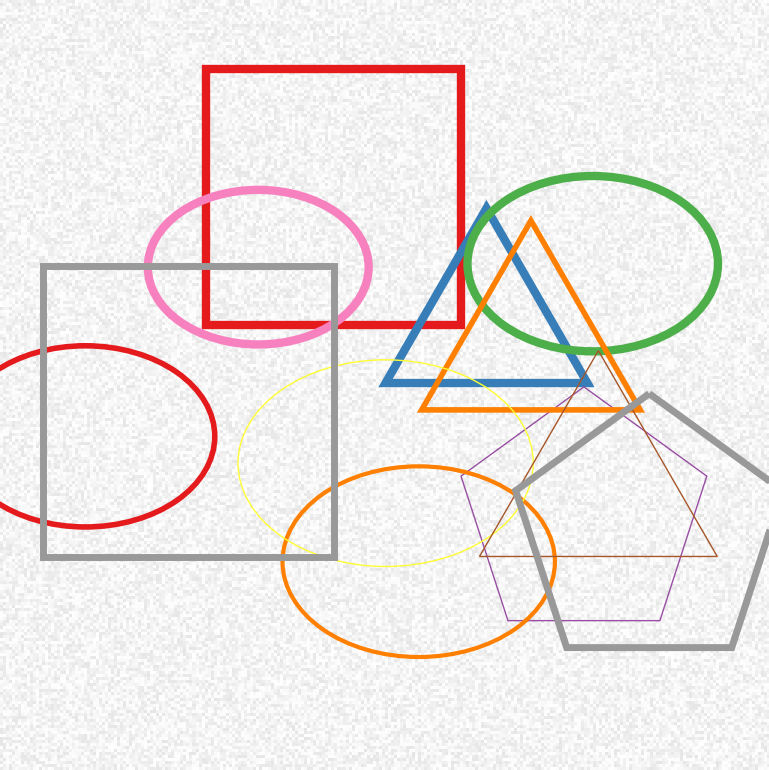[{"shape": "square", "thickness": 3, "radius": 0.83, "center": [0.433, 0.744]}, {"shape": "oval", "thickness": 2, "radius": 0.84, "center": [0.111, 0.433]}, {"shape": "triangle", "thickness": 3, "radius": 0.76, "center": [0.632, 0.578]}, {"shape": "oval", "thickness": 3, "radius": 0.81, "center": [0.77, 0.658]}, {"shape": "pentagon", "thickness": 0.5, "radius": 0.84, "center": [0.758, 0.33]}, {"shape": "triangle", "thickness": 2, "radius": 0.82, "center": [0.69, 0.55]}, {"shape": "oval", "thickness": 1.5, "radius": 0.88, "center": [0.544, 0.271]}, {"shape": "oval", "thickness": 0.5, "radius": 0.96, "center": [0.501, 0.399]}, {"shape": "triangle", "thickness": 0.5, "radius": 0.89, "center": [0.777, 0.366]}, {"shape": "oval", "thickness": 3, "radius": 0.72, "center": [0.335, 0.653]}, {"shape": "square", "thickness": 2.5, "radius": 0.94, "center": [0.245, 0.466]}, {"shape": "pentagon", "thickness": 2.5, "radius": 0.91, "center": [0.843, 0.306]}]